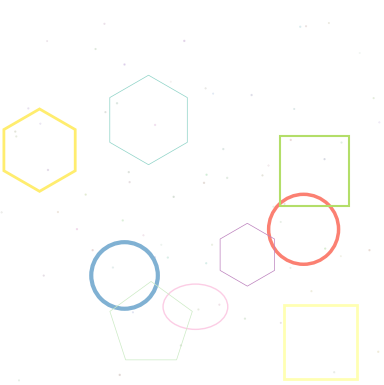[{"shape": "hexagon", "thickness": 0.5, "radius": 0.58, "center": [0.386, 0.688]}, {"shape": "square", "thickness": 2, "radius": 0.48, "center": [0.832, 0.111]}, {"shape": "circle", "thickness": 2.5, "radius": 0.45, "center": [0.789, 0.404]}, {"shape": "circle", "thickness": 3, "radius": 0.43, "center": [0.324, 0.285]}, {"shape": "square", "thickness": 1.5, "radius": 0.45, "center": [0.816, 0.556]}, {"shape": "oval", "thickness": 1, "radius": 0.42, "center": [0.508, 0.203]}, {"shape": "hexagon", "thickness": 0.5, "radius": 0.41, "center": [0.642, 0.338]}, {"shape": "pentagon", "thickness": 0.5, "radius": 0.56, "center": [0.392, 0.156]}, {"shape": "hexagon", "thickness": 2, "radius": 0.53, "center": [0.103, 0.61]}]